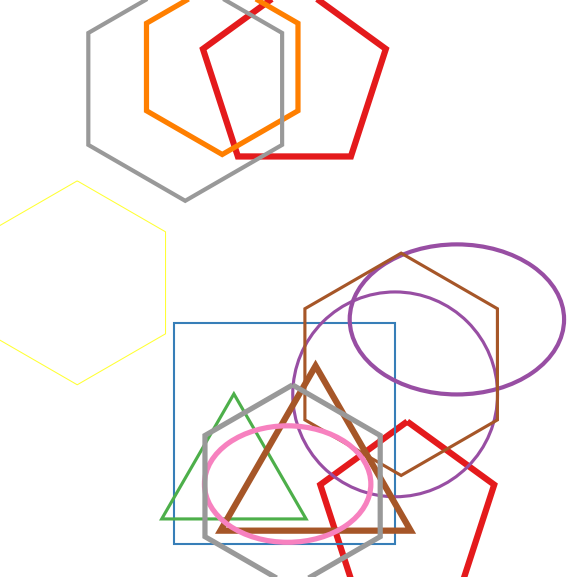[{"shape": "pentagon", "thickness": 3, "radius": 0.83, "center": [0.51, 0.863]}, {"shape": "pentagon", "thickness": 3, "radius": 0.79, "center": [0.705, 0.111]}, {"shape": "square", "thickness": 1, "radius": 0.96, "center": [0.492, 0.249]}, {"shape": "triangle", "thickness": 1.5, "radius": 0.72, "center": [0.405, 0.173]}, {"shape": "circle", "thickness": 1.5, "radius": 0.89, "center": [0.684, 0.316]}, {"shape": "oval", "thickness": 2, "radius": 0.93, "center": [0.791, 0.446]}, {"shape": "hexagon", "thickness": 2.5, "radius": 0.76, "center": [0.385, 0.883]}, {"shape": "hexagon", "thickness": 0.5, "radius": 0.88, "center": [0.134, 0.509]}, {"shape": "triangle", "thickness": 3, "radius": 0.95, "center": [0.546, 0.175]}, {"shape": "hexagon", "thickness": 1.5, "radius": 0.96, "center": [0.695, 0.368]}, {"shape": "oval", "thickness": 2.5, "radius": 0.72, "center": [0.498, 0.161]}, {"shape": "hexagon", "thickness": 2.5, "radius": 0.88, "center": [0.507, 0.157]}, {"shape": "hexagon", "thickness": 2, "radius": 0.97, "center": [0.321, 0.845]}]